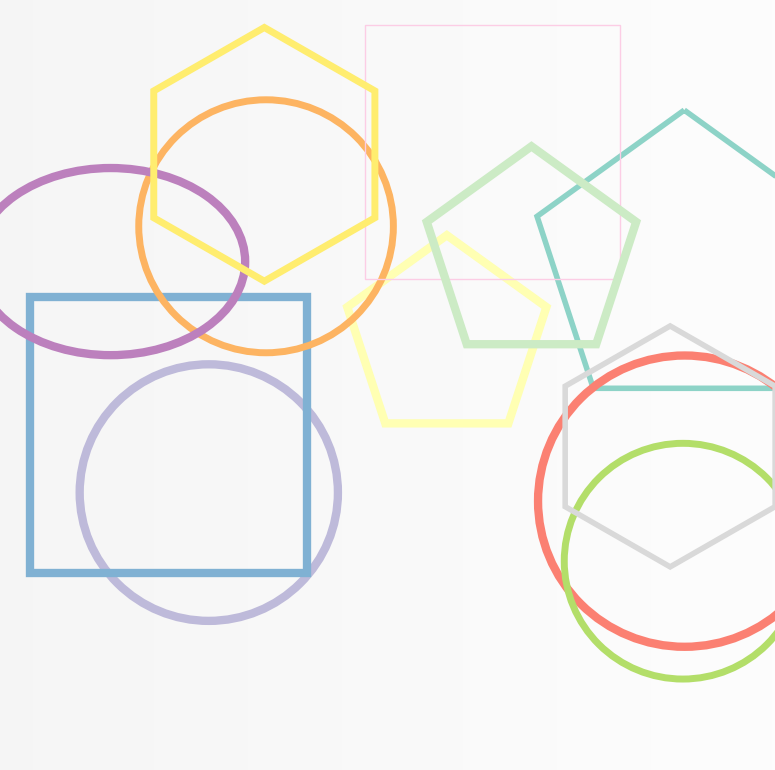[{"shape": "pentagon", "thickness": 2, "radius": 1.0, "center": [0.883, 0.657]}, {"shape": "pentagon", "thickness": 3, "radius": 0.68, "center": [0.577, 0.559]}, {"shape": "circle", "thickness": 3, "radius": 0.83, "center": [0.269, 0.36]}, {"shape": "circle", "thickness": 3, "radius": 0.95, "center": [0.883, 0.349]}, {"shape": "square", "thickness": 3, "radius": 0.89, "center": [0.218, 0.435]}, {"shape": "circle", "thickness": 2.5, "radius": 0.82, "center": [0.343, 0.706]}, {"shape": "circle", "thickness": 2.5, "radius": 0.77, "center": [0.881, 0.271]}, {"shape": "square", "thickness": 0.5, "radius": 0.83, "center": [0.635, 0.803]}, {"shape": "hexagon", "thickness": 2, "radius": 0.78, "center": [0.865, 0.42]}, {"shape": "oval", "thickness": 3, "radius": 0.87, "center": [0.143, 0.66]}, {"shape": "pentagon", "thickness": 3, "radius": 0.71, "center": [0.686, 0.668]}, {"shape": "hexagon", "thickness": 2.5, "radius": 0.82, "center": [0.341, 0.8]}]